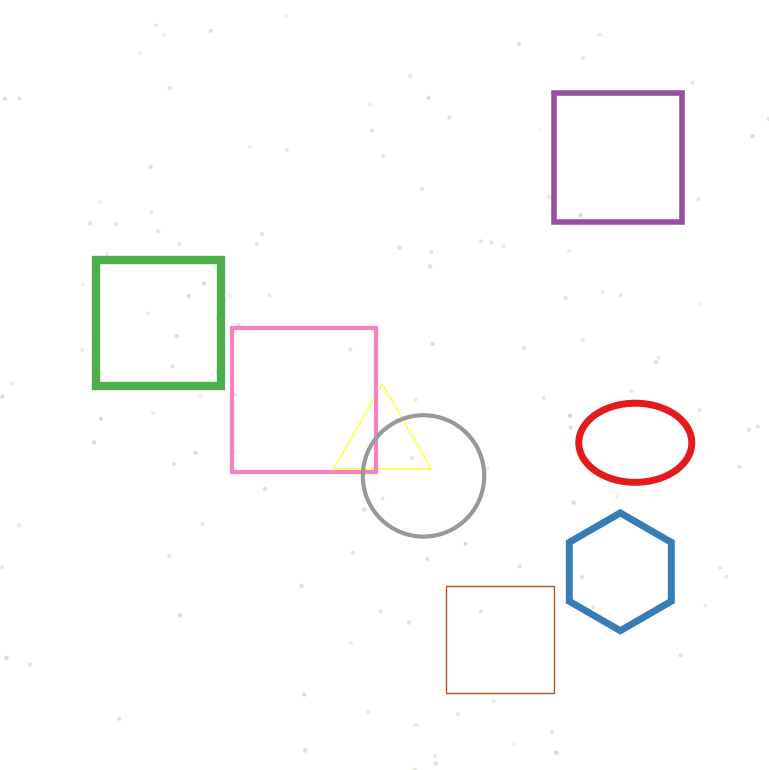[{"shape": "oval", "thickness": 2.5, "radius": 0.37, "center": [0.825, 0.425]}, {"shape": "hexagon", "thickness": 2.5, "radius": 0.38, "center": [0.806, 0.257]}, {"shape": "square", "thickness": 3, "radius": 0.41, "center": [0.206, 0.581]}, {"shape": "square", "thickness": 2, "radius": 0.42, "center": [0.802, 0.796]}, {"shape": "triangle", "thickness": 0.5, "radius": 0.37, "center": [0.497, 0.428]}, {"shape": "square", "thickness": 0.5, "radius": 0.35, "center": [0.649, 0.169]}, {"shape": "square", "thickness": 1.5, "radius": 0.47, "center": [0.395, 0.48]}, {"shape": "circle", "thickness": 1.5, "radius": 0.39, "center": [0.55, 0.382]}]